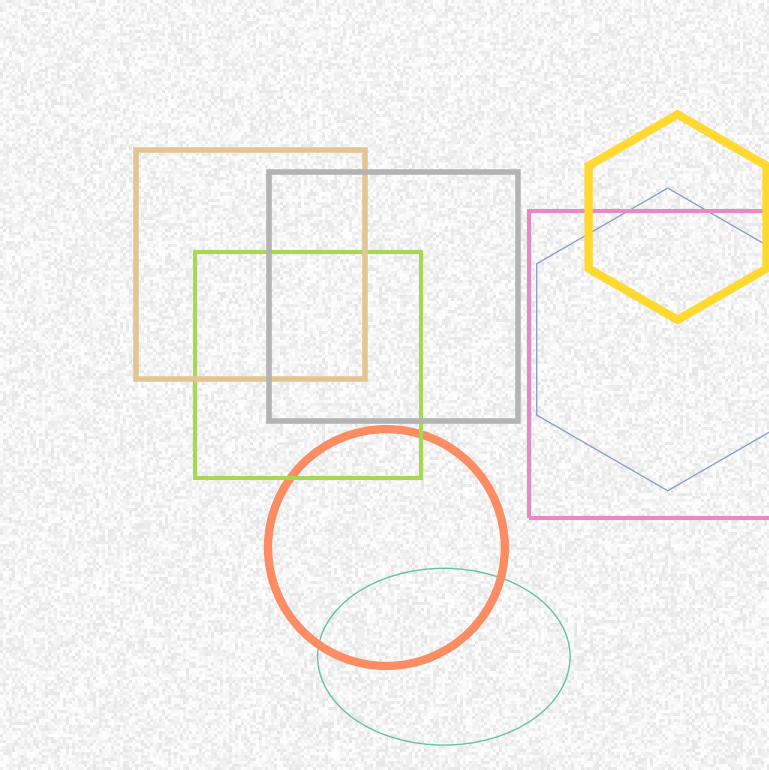[{"shape": "oval", "thickness": 0.5, "radius": 0.82, "center": [0.576, 0.147]}, {"shape": "circle", "thickness": 3, "radius": 0.77, "center": [0.502, 0.289]}, {"shape": "hexagon", "thickness": 0.5, "radius": 0.98, "center": [0.867, 0.559]}, {"shape": "square", "thickness": 1.5, "radius": 1.0, "center": [0.886, 0.526]}, {"shape": "square", "thickness": 1.5, "radius": 0.73, "center": [0.4, 0.527]}, {"shape": "hexagon", "thickness": 3, "radius": 0.67, "center": [0.88, 0.718]}, {"shape": "square", "thickness": 2, "radius": 0.74, "center": [0.326, 0.656]}, {"shape": "square", "thickness": 2, "radius": 0.81, "center": [0.511, 0.615]}]